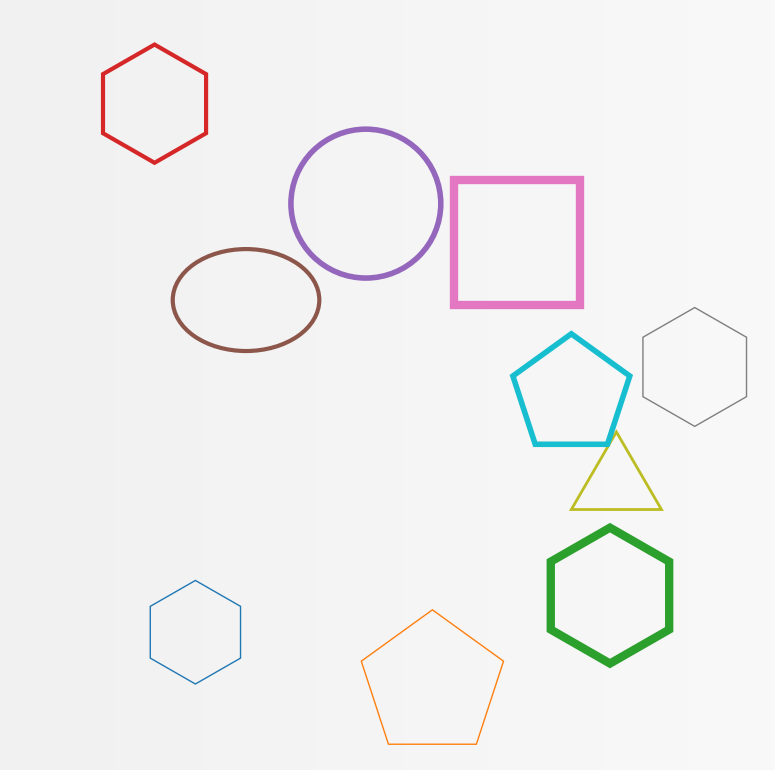[{"shape": "hexagon", "thickness": 0.5, "radius": 0.34, "center": [0.252, 0.179]}, {"shape": "pentagon", "thickness": 0.5, "radius": 0.48, "center": [0.558, 0.112]}, {"shape": "hexagon", "thickness": 3, "radius": 0.44, "center": [0.787, 0.226]}, {"shape": "hexagon", "thickness": 1.5, "radius": 0.38, "center": [0.199, 0.865]}, {"shape": "circle", "thickness": 2, "radius": 0.48, "center": [0.472, 0.736]}, {"shape": "oval", "thickness": 1.5, "radius": 0.47, "center": [0.317, 0.61]}, {"shape": "square", "thickness": 3, "radius": 0.41, "center": [0.668, 0.685]}, {"shape": "hexagon", "thickness": 0.5, "radius": 0.39, "center": [0.896, 0.523]}, {"shape": "triangle", "thickness": 1, "radius": 0.34, "center": [0.795, 0.372]}, {"shape": "pentagon", "thickness": 2, "radius": 0.4, "center": [0.737, 0.487]}]